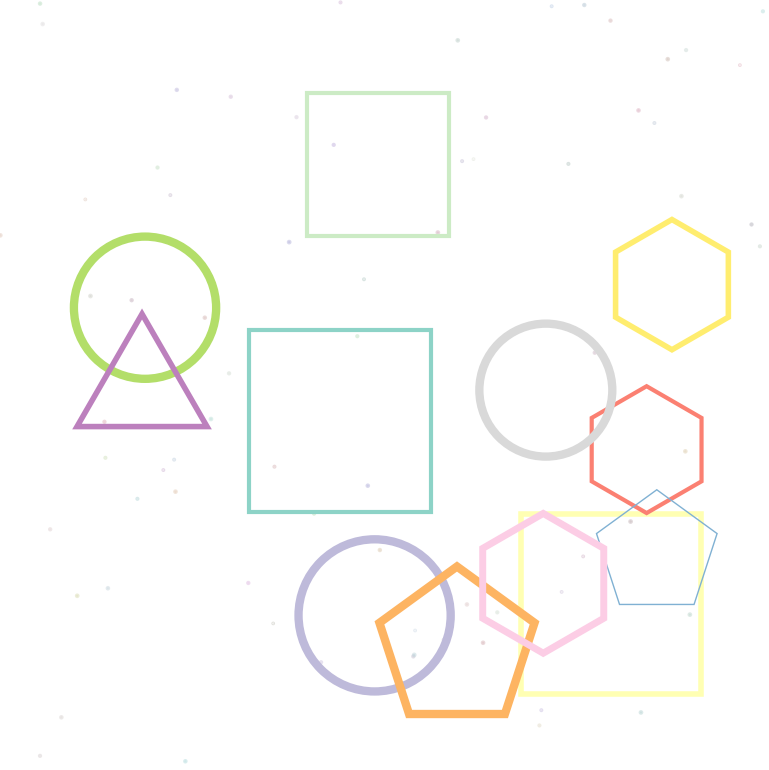[{"shape": "square", "thickness": 1.5, "radius": 0.59, "center": [0.442, 0.453]}, {"shape": "square", "thickness": 2, "radius": 0.58, "center": [0.794, 0.216]}, {"shape": "circle", "thickness": 3, "radius": 0.49, "center": [0.487, 0.201]}, {"shape": "hexagon", "thickness": 1.5, "radius": 0.41, "center": [0.84, 0.416]}, {"shape": "pentagon", "thickness": 0.5, "radius": 0.41, "center": [0.853, 0.282]}, {"shape": "pentagon", "thickness": 3, "radius": 0.53, "center": [0.593, 0.158]}, {"shape": "circle", "thickness": 3, "radius": 0.46, "center": [0.188, 0.6]}, {"shape": "hexagon", "thickness": 2.5, "radius": 0.45, "center": [0.705, 0.242]}, {"shape": "circle", "thickness": 3, "radius": 0.43, "center": [0.709, 0.493]}, {"shape": "triangle", "thickness": 2, "radius": 0.49, "center": [0.184, 0.495]}, {"shape": "square", "thickness": 1.5, "radius": 0.46, "center": [0.491, 0.786]}, {"shape": "hexagon", "thickness": 2, "radius": 0.42, "center": [0.873, 0.63]}]